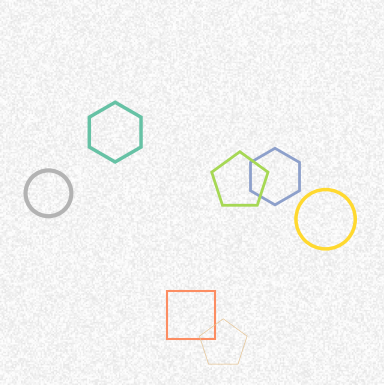[{"shape": "hexagon", "thickness": 2.5, "radius": 0.39, "center": [0.299, 0.657]}, {"shape": "square", "thickness": 1.5, "radius": 0.31, "center": [0.496, 0.181]}, {"shape": "hexagon", "thickness": 2, "radius": 0.37, "center": [0.714, 0.541]}, {"shape": "pentagon", "thickness": 2, "radius": 0.38, "center": [0.623, 0.529]}, {"shape": "circle", "thickness": 2.5, "radius": 0.39, "center": [0.846, 0.431]}, {"shape": "pentagon", "thickness": 0.5, "radius": 0.33, "center": [0.58, 0.107]}, {"shape": "circle", "thickness": 3, "radius": 0.3, "center": [0.126, 0.498]}]